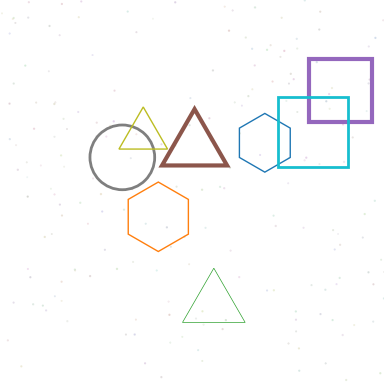[{"shape": "hexagon", "thickness": 1, "radius": 0.38, "center": [0.688, 0.629]}, {"shape": "hexagon", "thickness": 1, "radius": 0.45, "center": [0.411, 0.437]}, {"shape": "triangle", "thickness": 0.5, "radius": 0.47, "center": [0.555, 0.209]}, {"shape": "square", "thickness": 3, "radius": 0.41, "center": [0.886, 0.765]}, {"shape": "triangle", "thickness": 3, "radius": 0.49, "center": [0.505, 0.619]}, {"shape": "circle", "thickness": 2, "radius": 0.42, "center": [0.318, 0.591]}, {"shape": "triangle", "thickness": 1, "radius": 0.36, "center": [0.372, 0.649]}, {"shape": "square", "thickness": 2, "radius": 0.45, "center": [0.813, 0.658]}]